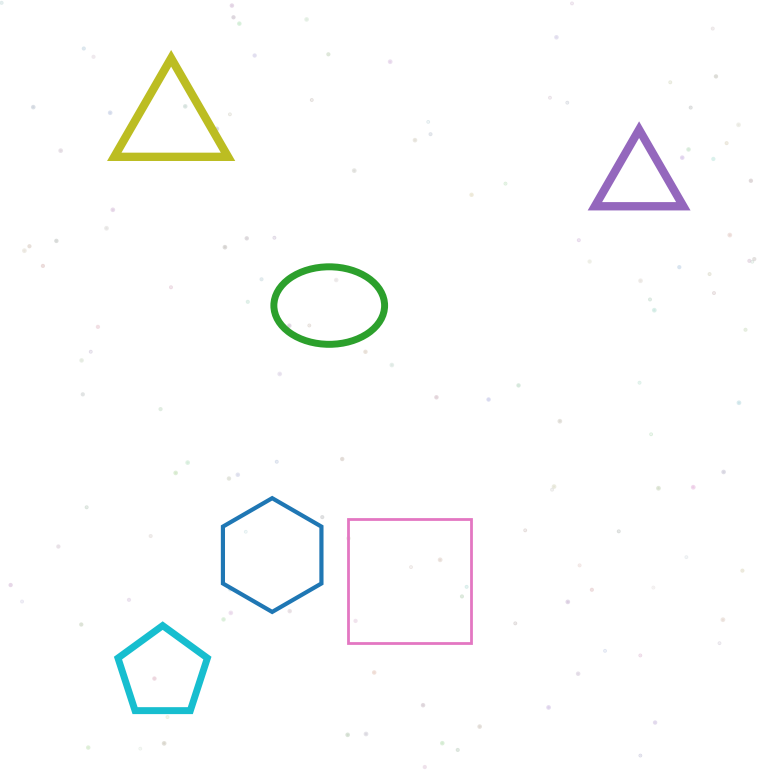[{"shape": "hexagon", "thickness": 1.5, "radius": 0.37, "center": [0.353, 0.279]}, {"shape": "oval", "thickness": 2.5, "radius": 0.36, "center": [0.428, 0.603]}, {"shape": "triangle", "thickness": 3, "radius": 0.33, "center": [0.83, 0.765]}, {"shape": "square", "thickness": 1, "radius": 0.4, "center": [0.531, 0.246]}, {"shape": "triangle", "thickness": 3, "radius": 0.43, "center": [0.222, 0.839]}, {"shape": "pentagon", "thickness": 2.5, "radius": 0.31, "center": [0.211, 0.126]}]